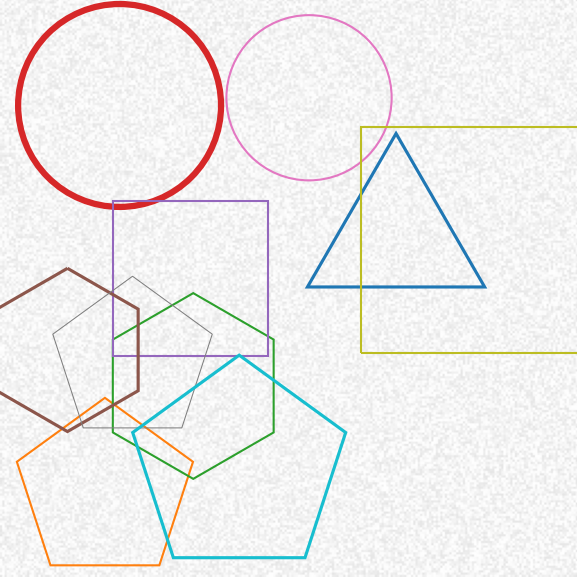[{"shape": "triangle", "thickness": 1.5, "radius": 0.89, "center": [0.686, 0.591]}, {"shape": "pentagon", "thickness": 1, "radius": 0.8, "center": [0.182, 0.15]}, {"shape": "hexagon", "thickness": 1, "radius": 0.8, "center": [0.335, 0.331]}, {"shape": "circle", "thickness": 3, "radius": 0.88, "center": [0.207, 0.817]}, {"shape": "square", "thickness": 1, "radius": 0.67, "center": [0.33, 0.517]}, {"shape": "hexagon", "thickness": 1.5, "radius": 0.71, "center": [0.117, 0.393]}, {"shape": "circle", "thickness": 1, "radius": 0.72, "center": [0.535, 0.83]}, {"shape": "pentagon", "thickness": 0.5, "radius": 0.73, "center": [0.229, 0.376]}, {"shape": "square", "thickness": 1, "radius": 0.98, "center": [0.821, 0.584]}, {"shape": "pentagon", "thickness": 1.5, "radius": 0.97, "center": [0.414, 0.19]}]